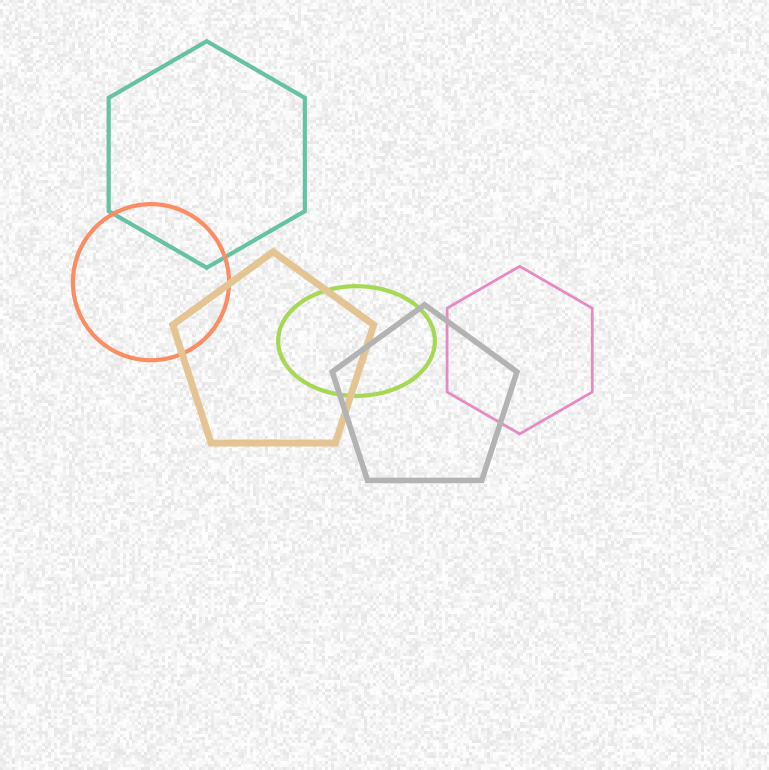[{"shape": "hexagon", "thickness": 1.5, "radius": 0.74, "center": [0.268, 0.799]}, {"shape": "circle", "thickness": 1.5, "radius": 0.51, "center": [0.196, 0.634]}, {"shape": "hexagon", "thickness": 1, "radius": 0.54, "center": [0.675, 0.545]}, {"shape": "oval", "thickness": 1.5, "radius": 0.51, "center": [0.463, 0.557]}, {"shape": "pentagon", "thickness": 2.5, "radius": 0.69, "center": [0.355, 0.536]}, {"shape": "pentagon", "thickness": 2, "radius": 0.63, "center": [0.551, 0.478]}]